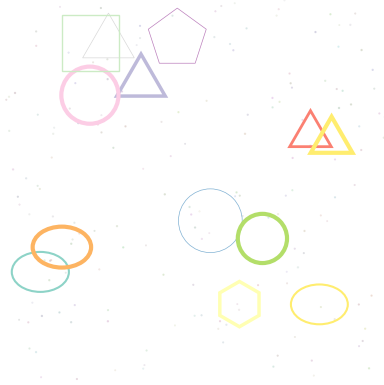[{"shape": "oval", "thickness": 1.5, "radius": 0.37, "center": [0.105, 0.294]}, {"shape": "hexagon", "thickness": 2.5, "radius": 0.29, "center": [0.622, 0.21]}, {"shape": "triangle", "thickness": 2.5, "radius": 0.36, "center": [0.366, 0.787]}, {"shape": "triangle", "thickness": 2, "radius": 0.31, "center": [0.806, 0.65]}, {"shape": "circle", "thickness": 0.5, "radius": 0.41, "center": [0.546, 0.427]}, {"shape": "oval", "thickness": 3, "radius": 0.38, "center": [0.161, 0.358]}, {"shape": "circle", "thickness": 3, "radius": 0.32, "center": [0.682, 0.381]}, {"shape": "circle", "thickness": 3, "radius": 0.37, "center": [0.234, 0.753]}, {"shape": "triangle", "thickness": 0.5, "radius": 0.39, "center": [0.282, 0.889]}, {"shape": "pentagon", "thickness": 0.5, "radius": 0.4, "center": [0.46, 0.9]}, {"shape": "square", "thickness": 1, "radius": 0.37, "center": [0.235, 0.888]}, {"shape": "oval", "thickness": 1.5, "radius": 0.37, "center": [0.83, 0.209]}, {"shape": "triangle", "thickness": 3, "radius": 0.31, "center": [0.861, 0.634]}]